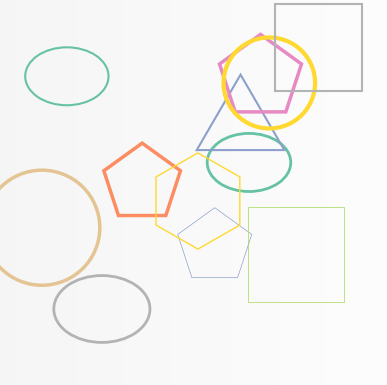[{"shape": "oval", "thickness": 1.5, "radius": 0.54, "center": [0.173, 0.802]}, {"shape": "oval", "thickness": 2, "radius": 0.54, "center": [0.643, 0.578]}, {"shape": "pentagon", "thickness": 2.5, "radius": 0.52, "center": [0.367, 0.524]}, {"shape": "pentagon", "thickness": 0.5, "radius": 0.5, "center": [0.554, 0.36]}, {"shape": "triangle", "thickness": 1.5, "radius": 0.65, "center": [0.621, 0.675]}, {"shape": "pentagon", "thickness": 2.5, "radius": 0.56, "center": [0.672, 0.799]}, {"shape": "square", "thickness": 0.5, "radius": 0.62, "center": [0.764, 0.338]}, {"shape": "circle", "thickness": 3, "radius": 0.59, "center": [0.695, 0.785]}, {"shape": "hexagon", "thickness": 1, "radius": 0.62, "center": [0.511, 0.478]}, {"shape": "circle", "thickness": 2.5, "radius": 0.75, "center": [0.108, 0.409]}, {"shape": "oval", "thickness": 2, "radius": 0.62, "center": [0.263, 0.197]}, {"shape": "square", "thickness": 1.5, "radius": 0.56, "center": [0.821, 0.876]}]